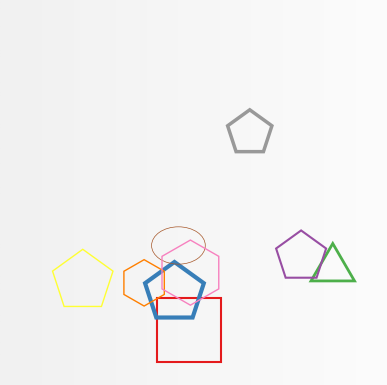[{"shape": "square", "thickness": 1.5, "radius": 0.41, "center": [0.487, 0.143]}, {"shape": "pentagon", "thickness": 3, "radius": 0.4, "center": [0.45, 0.24]}, {"shape": "triangle", "thickness": 2, "radius": 0.32, "center": [0.859, 0.303]}, {"shape": "pentagon", "thickness": 1.5, "radius": 0.34, "center": [0.777, 0.334]}, {"shape": "hexagon", "thickness": 1, "radius": 0.3, "center": [0.372, 0.265]}, {"shape": "pentagon", "thickness": 1, "radius": 0.41, "center": [0.214, 0.27]}, {"shape": "oval", "thickness": 0.5, "radius": 0.35, "center": [0.46, 0.362]}, {"shape": "hexagon", "thickness": 1, "radius": 0.42, "center": [0.491, 0.292]}, {"shape": "pentagon", "thickness": 2.5, "radius": 0.3, "center": [0.645, 0.655]}]